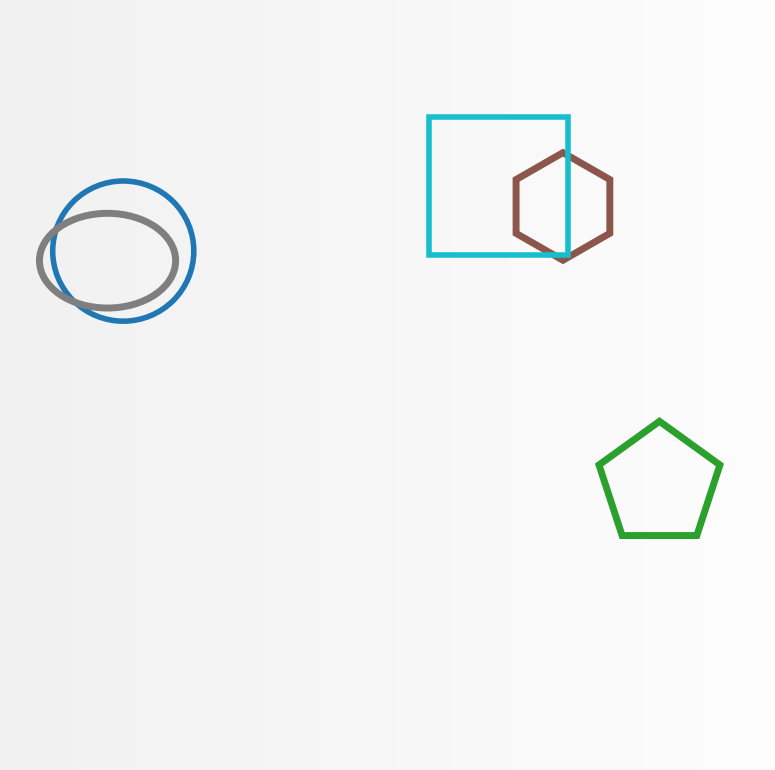[{"shape": "circle", "thickness": 2, "radius": 0.46, "center": [0.159, 0.674]}, {"shape": "pentagon", "thickness": 2.5, "radius": 0.41, "center": [0.851, 0.371]}, {"shape": "hexagon", "thickness": 2.5, "radius": 0.35, "center": [0.726, 0.732]}, {"shape": "oval", "thickness": 2.5, "radius": 0.44, "center": [0.139, 0.661]}, {"shape": "square", "thickness": 2, "radius": 0.45, "center": [0.643, 0.758]}]